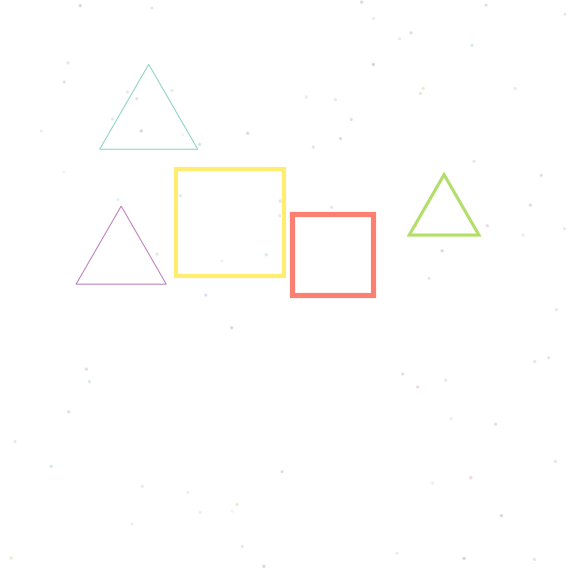[{"shape": "triangle", "thickness": 0.5, "radius": 0.49, "center": [0.258, 0.79]}, {"shape": "square", "thickness": 2.5, "radius": 0.35, "center": [0.576, 0.559]}, {"shape": "triangle", "thickness": 1.5, "radius": 0.35, "center": [0.769, 0.627]}, {"shape": "triangle", "thickness": 0.5, "radius": 0.45, "center": [0.21, 0.552]}, {"shape": "square", "thickness": 2, "radius": 0.46, "center": [0.398, 0.614]}]